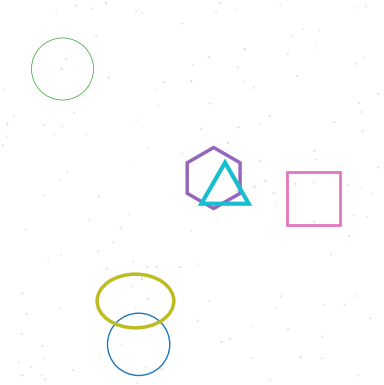[{"shape": "circle", "thickness": 1, "radius": 0.4, "center": [0.36, 0.106]}, {"shape": "circle", "thickness": 0.5, "radius": 0.4, "center": [0.162, 0.821]}, {"shape": "hexagon", "thickness": 2.5, "radius": 0.4, "center": [0.555, 0.538]}, {"shape": "square", "thickness": 2, "radius": 0.34, "center": [0.815, 0.485]}, {"shape": "oval", "thickness": 2.5, "radius": 0.5, "center": [0.352, 0.218]}, {"shape": "triangle", "thickness": 3, "radius": 0.36, "center": [0.585, 0.506]}]